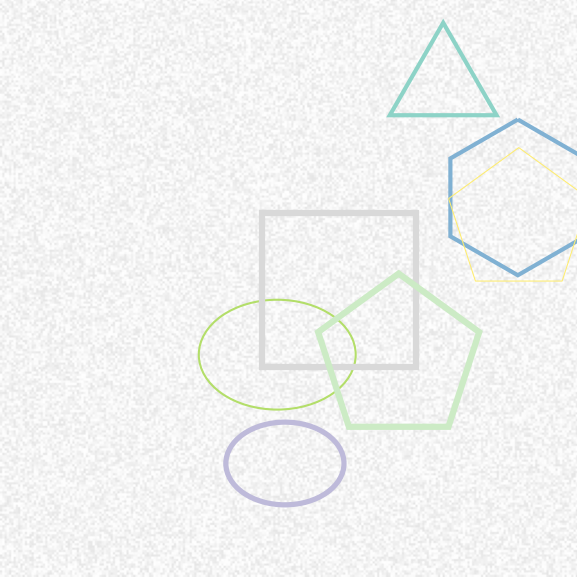[{"shape": "triangle", "thickness": 2, "radius": 0.53, "center": [0.767, 0.853]}, {"shape": "oval", "thickness": 2.5, "radius": 0.51, "center": [0.493, 0.197]}, {"shape": "hexagon", "thickness": 2, "radius": 0.67, "center": [0.897, 0.657]}, {"shape": "oval", "thickness": 1, "radius": 0.68, "center": [0.48, 0.385]}, {"shape": "square", "thickness": 3, "radius": 0.67, "center": [0.586, 0.497]}, {"shape": "pentagon", "thickness": 3, "radius": 0.73, "center": [0.69, 0.379]}, {"shape": "pentagon", "thickness": 0.5, "radius": 0.64, "center": [0.898, 0.616]}]